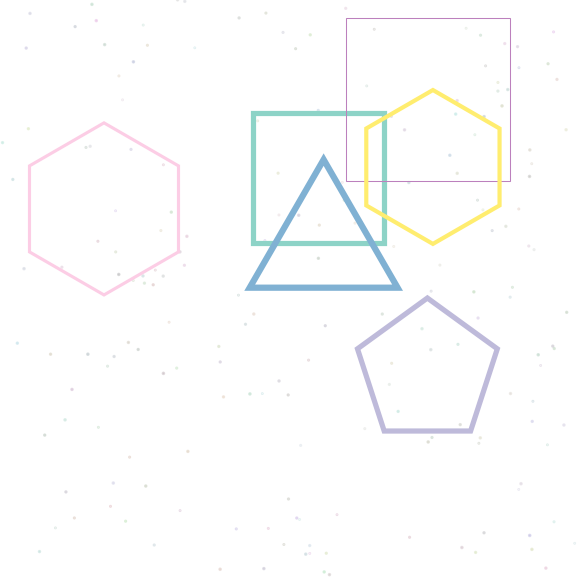[{"shape": "square", "thickness": 2.5, "radius": 0.56, "center": [0.552, 0.692]}, {"shape": "pentagon", "thickness": 2.5, "radius": 0.64, "center": [0.74, 0.356]}, {"shape": "triangle", "thickness": 3, "radius": 0.74, "center": [0.56, 0.575]}, {"shape": "hexagon", "thickness": 1.5, "radius": 0.74, "center": [0.18, 0.637]}, {"shape": "square", "thickness": 0.5, "radius": 0.71, "center": [0.741, 0.827]}, {"shape": "hexagon", "thickness": 2, "radius": 0.67, "center": [0.75, 0.71]}]